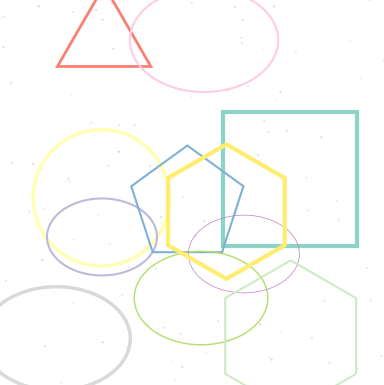[{"shape": "square", "thickness": 3, "radius": 0.87, "center": [0.752, 0.535]}, {"shape": "circle", "thickness": 2.5, "radius": 0.89, "center": [0.263, 0.486]}, {"shape": "oval", "thickness": 1.5, "radius": 0.71, "center": [0.265, 0.385]}, {"shape": "triangle", "thickness": 2, "radius": 0.7, "center": [0.27, 0.897]}, {"shape": "pentagon", "thickness": 1.5, "radius": 0.77, "center": [0.487, 0.469]}, {"shape": "oval", "thickness": 1, "radius": 0.87, "center": [0.522, 0.226]}, {"shape": "oval", "thickness": 1.5, "radius": 0.96, "center": [0.53, 0.896]}, {"shape": "oval", "thickness": 2.5, "radius": 0.96, "center": [0.146, 0.121]}, {"shape": "oval", "thickness": 0.5, "radius": 0.72, "center": [0.634, 0.34]}, {"shape": "hexagon", "thickness": 1.5, "radius": 0.98, "center": [0.755, 0.127]}, {"shape": "hexagon", "thickness": 3, "radius": 0.87, "center": [0.588, 0.45]}]